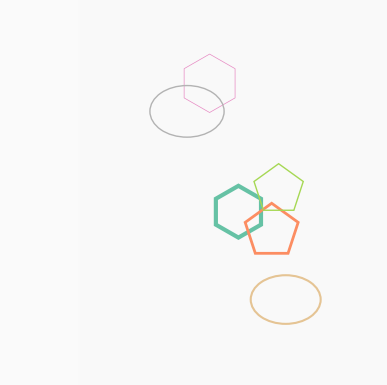[{"shape": "hexagon", "thickness": 3, "radius": 0.34, "center": [0.615, 0.45]}, {"shape": "pentagon", "thickness": 2, "radius": 0.36, "center": [0.701, 0.4]}, {"shape": "hexagon", "thickness": 0.5, "radius": 0.38, "center": [0.541, 0.784]}, {"shape": "pentagon", "thickness": 1, "radius": 0.33, "center": [0.719, 0.508]}, {"shape": "oval", "thickness": 1.5, "radius": 0.45, "center": [0.737, 0.222]}, {"shape": "oval", "thickness": 1, "radius": 0.48, "center": [0.483, 0.711]}]